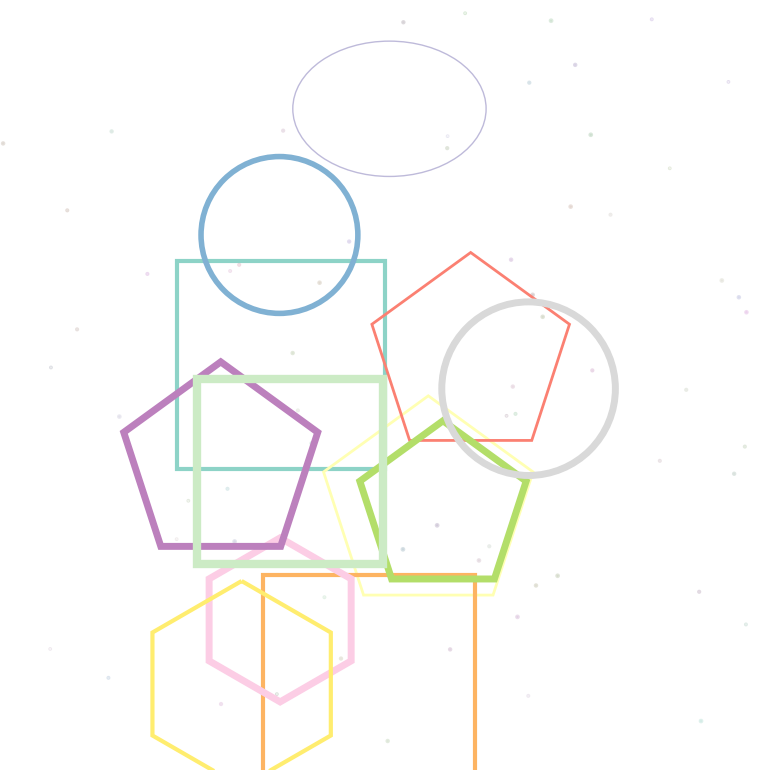[{"shape": "square", "thickness": 1.5, "radius": 0.68, "center": [0.365, 0.526]}, {"shape": "pentagon", "thickness": 1, "radius": 0.72, "center": [0.556, 0.343]}, {"shape": "oval", "thickness": 0.5, "radius": 0.63, "center": [0.506, 0.859]}, {"shape": "pentagon", "thickness": 1, "radius": 0.67, "center": [0.611, 0.537]}, {"shape": "circle", "thickness": 2, "radius": 0.51, "center": [0.363, 0.695]}, {"shape": "square", "thickness": 1.5, "radius": 0.69, "center": [0.479, 0.115]}, {"shape": "pentagon", "thickness": 2.5, "radius": 0.57, "center": [0.575, 0.34]}, {"shape": "hexagon", "thickness": 2.5, "radius": 0.53, "center": [0.364, 0.195]}, {"shape": "circle", "thickness": 2.5, "radius": 0.56, "center": [0.686, 0.495]}, {"shape": "pentagon", "thickness": 2.5, "radius": 0.66, "center": [0.287, 0.398]}, {"shape": "square", "thickness": 3, "radius": 0.6, "center": [0.377, 0.388]}, {"shape": "hexagon", "thickness": 1.5, "radius": 0.67, "center": [0.314, 0.112]}]